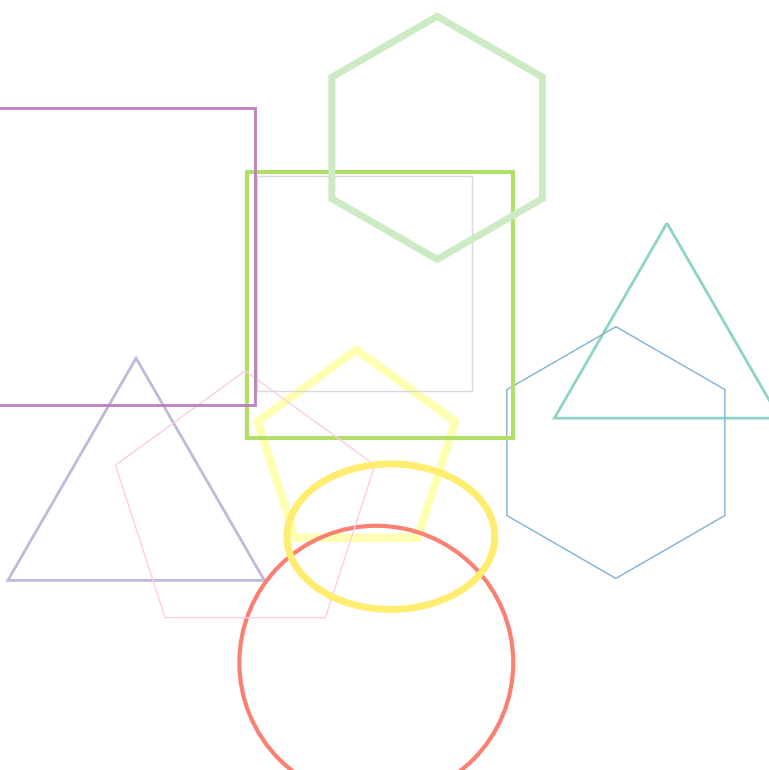[{"shape": "triangle", "thickness": 1, "radius": 0.84, "center": [0.866, 0.541]}, {"shape": "pentagon", "thickness": 3, "radius": 0.67, "center": [0.463, 0.411]}, {"shape": "triangle", "thickness": 1, "radius": 0.96, "center": [0.177, 0.342]}, {"shape": "circle", "thickness": 1.5, "radius": 0.89, "center": [0.489, 0.139]}, {"shape": "hexagon", "thickness": 0.5, "radius": 0.82, "center": [0.8, 0.412]}, {"shape": "square", "thickness": 1.5, "radius": 0.86, "center": [0.493, 0.604]}, {"shape": "pentagon", "thickness": 0.5, "radius": 0.89, "center": [0.318, 0.341]}, {"shape": "square", "thickness": 0.5, "radius": 0.7, "center": [0.473, 0.632]}, {"shape": "square", "thickness": 1, "radius": 0.96, "center": [0.139, 0.667]}, {"shape": "hexagon", "thickness": 2.5, "radius": 0.79, "center": [0.568, 0.821]}, {"shape": "oval", "thickness": 2.5, "radius": 0.67, "center": [0.508, 0.303]}]